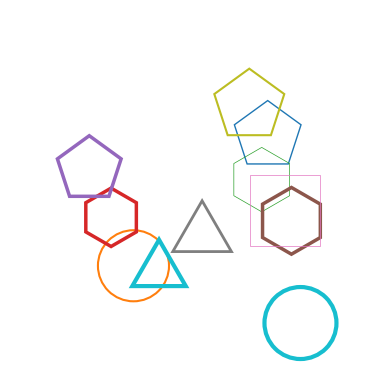[{"shape": "pentagon", "thickness": 1, "radius": 0.45, "center": [0.695, 0.648]}, {"shape": "circle", "thickness": 1.5, "radius": 0.46, "center": [0.347, 0.31]}, {"shape": "hexagon", "thickness": 0.5, "radius": 0.42, "center": [0.68, 0.533]}, {"shape": "hexagon", "thickness": 2.5, "radius": 0.38, "center": [0.289, 0.436]}, {"shape": "pentagon", "thickness": 2.5, "radius": 0.43, "center": [0.232, 0.56]}, {"shape": "hexagon", "thickness": 2.5, "radius": 0.43, "center": [0.757, 0.426]}, {"shape": "square", "thickness": 0.5, "radius": 0.46, "center": [0.74, 0.454]}, {"shape": "triangle", "thickness": 2, "radius": 0.44, "center": [0.525, 0.391]}, {"shape": "pentagon", "thickness": 1.5, "radius": 0.48, "center": [0.648, 0.726]}, {"shape": "triangle", "thickness": 3, "radius": 0.4, "center": [0.413, 0.297]}, {"shape": "circle", "thickness": 3, "radius": 0.47, "center": [0.78, 0.161]}]